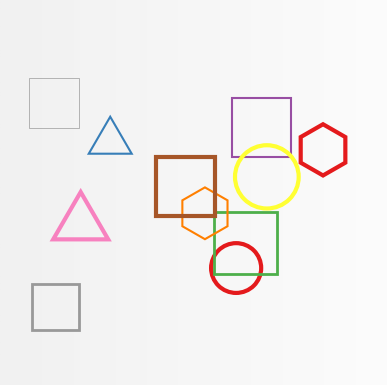[{"shape": "circle", "thickness": 3, "radius": 0.32, "center": [0.609, 0.304]}, {"shape": "hexagon", "thickness": 3, "radius": 0.33, "center": [0.834, 0.611]}, {"shape": "triangle", "thickness": 1.5, "radius": 0.32, "center": [0.284, 0.633]}, {"shape": "square", "thickness": 2, "radius": 0.4, "center": [0.634, 0.368]}, {"shape": "square", "thickness": 1.5, "radius": 0.38, "center": [0.675, 0.669]}, {"shape": "hexagon", "thickness": 1.5, "radius": 0.34, "center": [0.529, 0.446]}, {"shape": "circle", "thickness": 3, "radius": 0.41, "center": [0.689, 0.541]}, {"shape": "square", "thickness": 3, "radius": 0.38, "center": [0.48, 0.516]}, {"shape": "triangle", "thickness": 3, "radius": 0.41, "center": [0.208, 0.419]}, {"shape": "square", "thickness": 0.5, "radius": 0.33, "center": [0.139, 0.733]}, {"shape": "square", "thickness": 2, "radius": 0.3, "center": [0.143, 0.203]}]